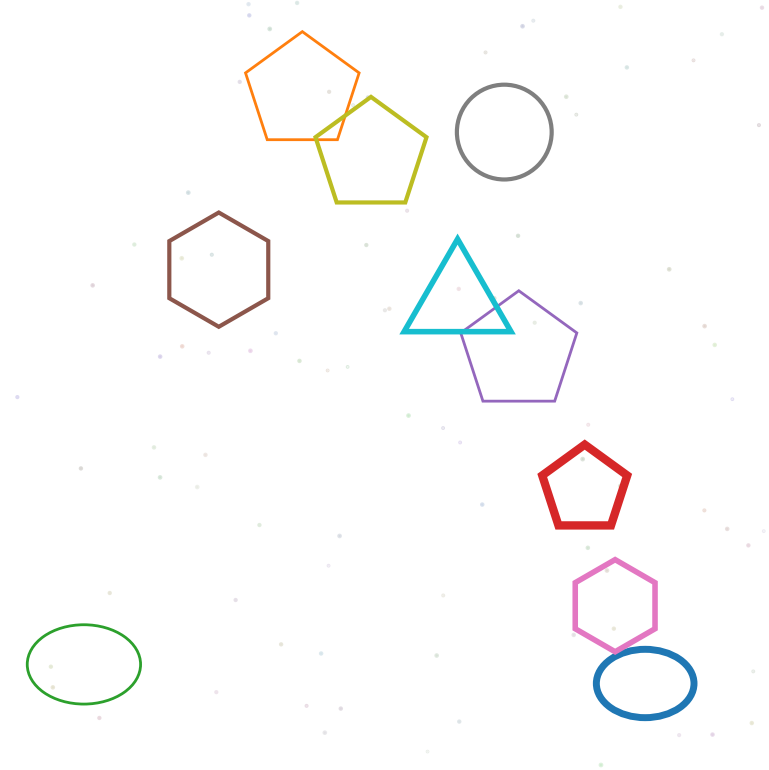[{"shape": "oval", "thickness": 2.5, "radius": 0.32, "center": [0.838, 0.112]}, {"shape": "pentagon", "thickness": 1, "radius": 0.39, "center": [0.393, 0.881]}, {"shape": "oval", "thickness": 1, "radius": 0.37, "center": [0.109, 0.137]}, {"shape": "pentagon", "thickness": 3, "radius": 0.29, "center": [0.759, 0.365]}, {"shape": "pentagon", "thickness": 1, "radius": 0.4, "center": [0.674, 0.543]}, {"shape": "hexagon", "thickness": 1.5, "radius": 0.37, "center": [0.284, 0.65]}, {"shape": "hexagon", "thickness": 2, "radius": 0.3, "center": [0.799, 0.213]}, {"shape": "circle", "thickness": 1.5, "radius": 0.31, "center": [0.655, 0.828]}, {"shape": "pentagon", "thickness": 1.5, "radius": 0.38, "center": [0.482, 0.798]}, {"shape": "triangle", "thickness": 2, "radius": 0.4, "center": [0.594, 0.609]}]